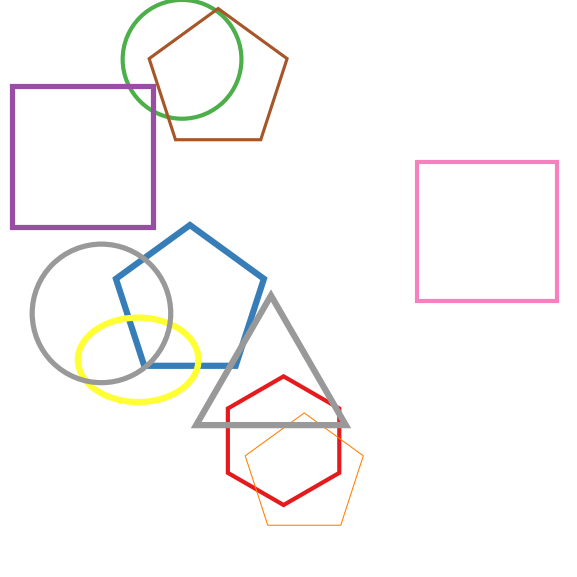[{"shape": "hexagon", "thickness": 2, "radius": 0.56, "center": [0.491, 0.236]}, {"shape": "pentagon", "thickness": 3, "radius": 0.67, "center": [0.329, 0.475]}, {"shape": "circle", "thickness": 2, "radius": 0.51, "center": [0.315, 0.896]}, {"shape": "square", "thickness": 2.5, "radius": 0.61, "center": [0.143, 0.728]}, {"shape": "pentagon", "thickness": 0.5, "radius": 0.54, "center": [0.527, 0.177]}, {"shape": "oval", "thickness": 3, "radius": 0.52, "center": [0.239, 0.376]}, {"shape": "pentagon", "thickness": 1.5, "radius": 0.63, "center": [0.378, 0.859]}, {"shape": "square", "thickness": 2, "radius": 0.6, "center": [0.843, 0.598]}, {"shape": "triangle", "thickness": 3, "radius": 0.75, "center": [0.469, 0.338]}, {"shape": "circle", "thickness": 2.5, "radius": 0.6, "center": [0.176, 0.456]}]